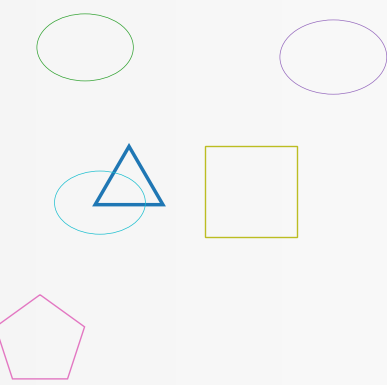[{"shape": "triangle", "thickness": 2.5, "radius": 0.5, "center": [0.333, 0.519]}, {"shape": "oval", "thickness": 0.5, "radius": 0.62, "center": [0.22, 0.877]}, {"shape": "oval", "thickness": 0.5, "radius": 0.69, "center": [0.86, 0.852]}, {"shape": "pentagon", "thickness": 1, "radius": 0.6, "center": [0.103, 0.114]}, {"shape": "square", "thickness": 1, "radius": 0.59, "center": [0.648, 0.502]}, {"shape": "oval", "thickness": 0.5, "radius": 0.59, "center": [0.258, 0.474]}]